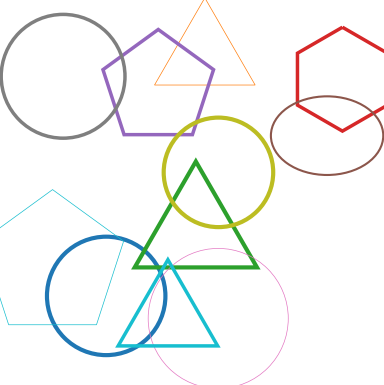[{"shape": "circle", "thickness": 3, "radius": 0.77, "center": [0.276, 0.231]}, {"shape": "triangle", "thickness": 0.5, "radius": 0.75, "center": [0.532, 0.855]}, {"shape": "triangle", "thickness": 3, "radius": 0.92, "center": [0.509, 0.397]}, {"shape": "hexagon", "thickness": 2.5, "radius": 0.67, "center": [0.889, 0.794]}, {"shape": "pentagon", "thickness": 2.5, "radius": 0.75, "center": [0.411, 0.772]}, {"shape": "oval", "thickness": 1.5, "radius": 0.73, "center": [0.85, 0.648]}, {"shape": "circle", "thickness": 0.5, "radius": 0.91, "center": [0.567, 0.173]}, {"shape": "circle", "thickness": 2.5, "radius": 0.8, "center": [0.164, 0.802]}, {"shape": "circle", "thickness": 3, "radius": 0.71, "center": [0.567, 0.552]}, {"shape": "triangle", "thickness": 2.5, "radius": 0.75, "center": [0.436, 0.176]}, {"shape": "pentagon", "thickness": 0.5, "radius": 0.97, "center": [0.137, 0.313]}]